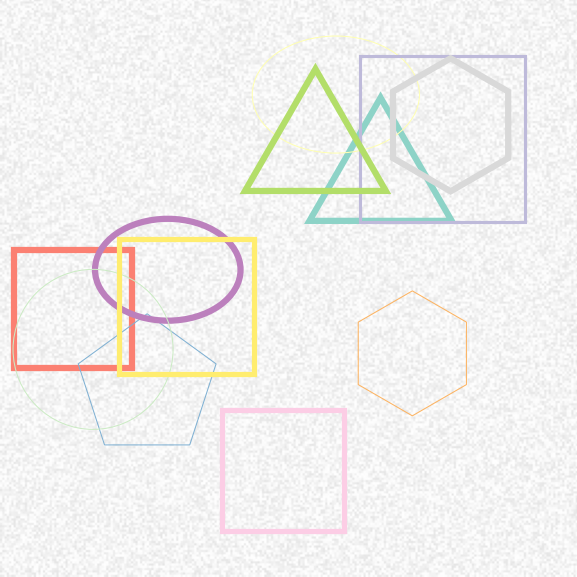[{"shape": "triangle", "thickness": 3, "radius": 0.71, "center": [0.659, 0.688]}, {"shape": "oval", "thickness": 0.5, "radius": 0.72, "center": [0.582, 0.835]}, {"shape": "square", "thickness": 1.5, "radius": 0.72, "center": [0.766, 0.758]}, {"shape": "square", "thickness": 3, "radius": 0.51, "center": [0.126, 0.464]}, {"shape": "pentagon", "thickness": 0.5, "radius": 0.63, "center": [0.255, 0.33]}, {"shape": "hexagon", "thickness": 0.5, "radius": 0.54, "center": [0.714, 0.387]}, {"shape": "triangle", "thickness": 3, "radius": 0.7, "center": [0.546, 0.739]}, {"shape": "square", "thickness": 2.5, "radius": 0.53, "center": [0.49, 0.184]}, {"shape": "hexagon", "thickness": 3, "radius": 0.58, "center": [0.78, 0.783]}, {"shape": "oval", "thickness": 3, "radius": 0.63, "center": [0.291, 0.532]}, {"shape": "circle", "thickness": 0.5, "radius": 0.69, "center": [0.161, 0.394]}, {"shape": "square", "thickness": 2.5, "radius": 0.58, "center": [0.322, 0.468]}]